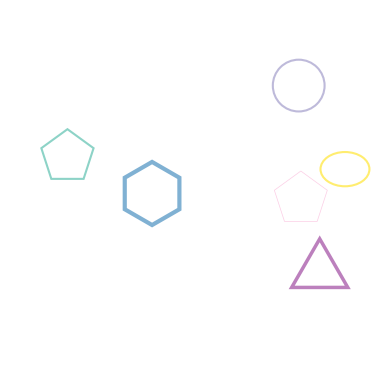[{"shape": "pentagon", "thickness": 1.5, "radius": 0.36, "center": [0.175, 0.593]}, {"shape": "circle", "thickness": 1.5, "radius": 0.34, "center": [0.776, 0.778]}, {"shape": "hexagon", "thickness": 3, "radius": 0.41, "center": [0.395, 0.497]}, {"shape": "pentagon", "thickness": 0.5, "radius": 0.36, "center": [0.781, 0.483]}, {"shape": "triangle", "thickness": 2.5, "radius": 0.42, "center": [0.83, 0.295]}, {"shape": "oval", "thickness": 1.5, "radius": 0.32, "center": [0.896, 0.561]}]